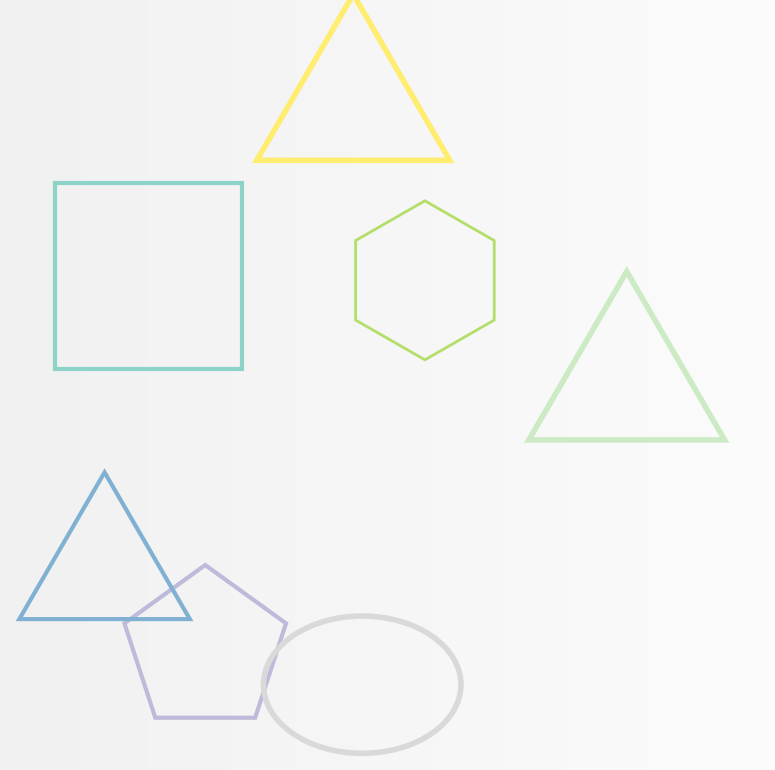[{"shape": "square", "thickness": 1.5, "radius": 0.6, "center": [0.192, 0.641]}, {"shape": "pentagon", "thickness": 1.5, "radius": 0.55, "center": [0.265, 0.157]}, {"shape": "triangle", "thickness": 1.5, "radius": 0.64, "center": [0.135, 0.26]}, {"shape": "hexagon", "thickness": 1, "radius": 0.52, "center": [0.548, 0.636]}, {"shape": "oval", "thickness": 2, "radius": 0.64, "center": [0.467, 0.111]}, {"shape": "triangle", "thickness": 2, "radius": 0.73, "center": [0.809, 0.502]}, {"shape": "triangle", "thickness": 2, "radius": 0.72, "center": [0.456, 0.864]}]